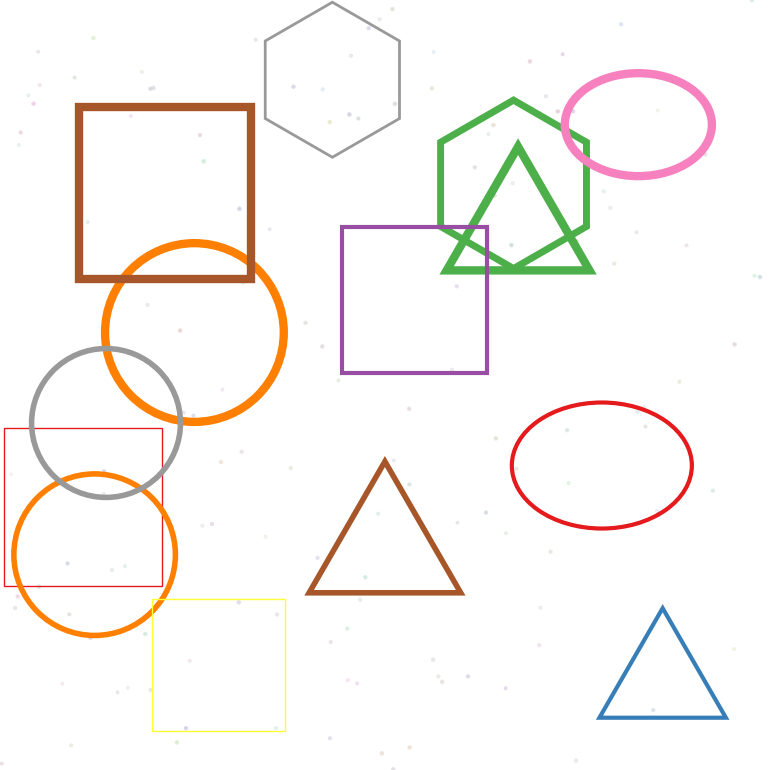[{"shape": "oval", "thickness": 1.5, "radius": 0.58, "center": [0.782, 0.395]}, {"shape": "square", "thickness": 0.5, "radius": 0.51, "center": [0.108, 0.342]}, {"shape": "triangle", "thickness": 1.5, "radius": 0.47, "center": [0.861, 0.115]}, {"shape": "hexagon", "thickness": 2.5, "radius": 0.55, "center": [0.667, 0.761]}, {"shape": "triangle", "thickness": 3, "radius": 0.54, "center": [0.673, 0.702]}, {"shape": "square", "thickness": 1.5, "radius": 0.47, "center": [0.538, 0.61]}, {"shape": "circle", "thickness": 3, "radius": 0.58, "center": [0.252, 0.568]}, {"shape": "circle", "thickness": 2, "radius": 0.52, "center": [0.123, 0.28]}, {"shape": "square", "thickness": 0.5, "radius": 0.43, "center": [0.283, 0.136]}, {"shape": "square", "thickness": 3, "radius": 0.56, "center": [0.214, 0.75]}, {"shape": "triangle", "thickness": 2, "radius": 0.57, "center": [0.5, 0.287]}, {"shape": "oval", "thickness": 3, "radius": 0.48, "center": [0.829, 0.838]}, {"shape": "hexagon", "thickness": 1, "radius": 0.5, "center": [0.432, 0.896]}, {"shape": "circle", "thickness": 2, "radius": 0.48, "center": [0.138, 0.451]}]